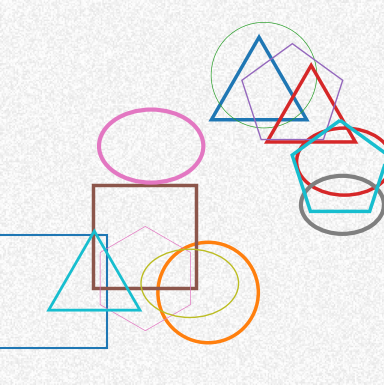[{"shape": "triangle", "thickness": 2.5, "radius": 0.71, "center": [0.673, 0.76]}, {"shape": "square", "thickness": 1.5, "radius": 0.73, "center": [0.133, 0.243]}, {"shape": "circle", "thickness": 2.5, "radius": 0.65, "center": [0.541, 0.24]}, {"shape": "circle", "thickness": 0.5, "radius": 0.69, "center": [0.686, 0.805]}, {"shape": "oval", "thickness": 2.5, "radius": 0.62, "center": [0.895, 0.58]}, {"shape": "triangle", "thickness": 2.5, "radius": 0.66, "center": [0.808, 0.698]}, {"shape": "pentagon", "thickness": 1, "radius": 0.69, "center": [0.759, 0.749]}, {"shape": "square", "thickness": 2.5, "radius": 0.67, "center": [0.377, 0.386]}, {"shape": "oval", "thickness": 3, "radius": 0.68, "center": [0.393, 0.621]}, {"shape": "hexagon", "thickness": 0.5, "radius": 0.68, "center": [0.377, 0.276]}, {"shape": "oval", "thickness": 3, "radius": 0.54, "center": [0.889, 0.468]}, {"shape": "oval", "thickness": 1, "radius": 0.63, "center": [0.493, 0.264]}, {"shape": "pentagon", "thickness": 2.5, "radius": 0.65, "center": [0.883, 0.557]}, {"shape": "triangle", "thickness": 2, "radius": 0.68, "center": [0.245, 0.263]}]